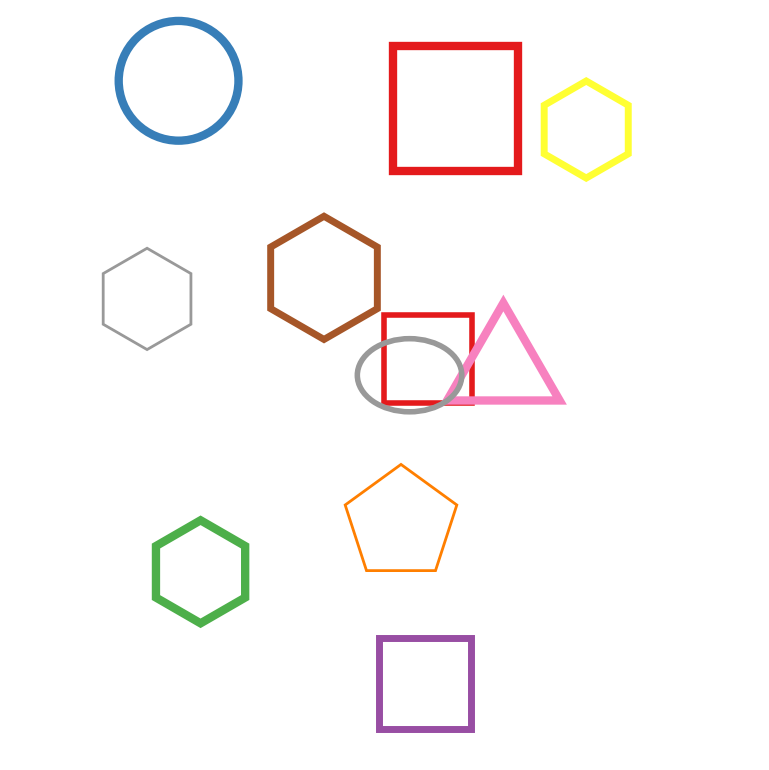[{"shape": "square", "thickness": 2, "radius": 0.29, "center": [0.556, 0.533]}, {"shape": "square", "thickness": 3, "radius": 0.4, "center": [0.592, 0.859]}, {"shape": "circle", "thickness": 3, "radius": 0.39, "center": [0.232, 0.895]}, {"shape": "hexagon", "thickness": 3, "radius": 0.33, "center": [0.26, 0.257]}, {"shape": "square", "thickness": 2.5, "radius": 0.3, "center": [0.552, 0.112]}, {"shape": "pentagon", "thickness": 1, "radius": 0.38, "center": [0.521, 0.321]}, {"shape": "hexagon", "thickness": 2.5, "radius": 0.32, "center": [0.761, 0.832]}, {"shape": "hexagon", "thickness": 2.5, "radius": 0.4, "center": [0.421, 0.639]}, {"shape": "triangle", "thickness": 3, "radius": 0.42, "center": [0.654, 0.522]}, {"shape": "hexagon", "thickness": 1, "radius": 0.33, "center": [0.191, 0.612]}, {"shape": "oval", "thickness": 2, "radius": 0.34, "center": [0.532, 0.513]}]